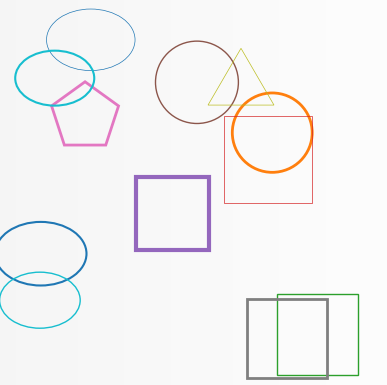[{"shape": "oval", "thickness": 1.5, "radius": 0.59, "center": [0.105, 0.341]}, {"shape": "oval", "thickness": 0.5, "radius": 0.57, "center": [0.234, 0.897]}, {"shape": "circle", "thickness": 2, "radius": 0.52, "center": [0.703, 0.655]}, {"shape": "square", "thickness": 1, "radius": 0.53, "center": [0.819, 0.132]}, {"shape": "square", "thickness": 0.5, "radius": 0.57, "center": [0.692, 0.585]}, {"shape": "square", "thickness": 3, "radius": 0.47, "center": [0.445, 0.445]}, {"shape": "circle", "thickness": 1, "radius": 0.53, "center": [0.508, 0.786]}, {"shape": "pentagon", "thickness": 2, "radius": 0.45, "center": [0.22, 0.697]}, {"shape": "square", "thickness": 2, "radius": 0.51, "center": [0.74, 0.121]}, {"shape": "triangle", "thickness": 0.5, "radius": 0.49, "center": [0.622, 0.776]}, {"shape": "oval", "thickness": 1.5, "radius": 0.51, "center": [0.141, 0.797]}, {"shape": "oval", "thickness": 1, "radius": 0.52, "center": [0.103, 0.22]}]